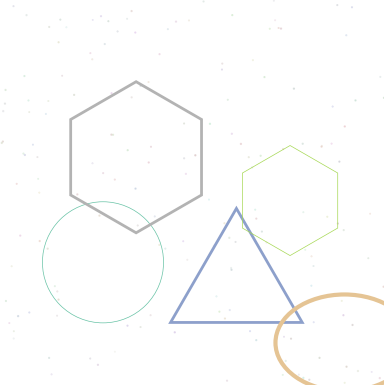[{"shape": "circle", "thickness": 0.5, "radius": 0.79, "center": [0.268, 0.319]}, {"shape": "triangle", "thickness": 2, "radius": 0.99, "center": [0.614, 0.261]}, {"shape": "hexagon", "thickness": 0.5, "radius": 0.71, "center": [0.753, 0.479]}, {"shape": "oval", "thickness": 3, "radius": 0.9, "center": [0.895, 0.11]}, {"shape": "hexagon", "thickness": 2, "radius": 0.98, "center": [0.354, 0.592]}]